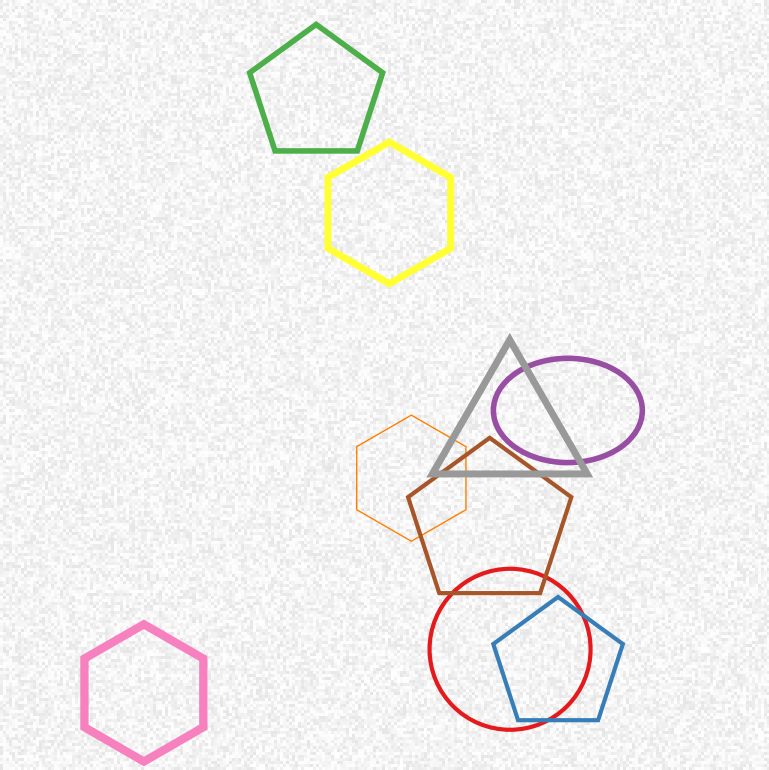[{"shape": "circle", "thickness": 1.5, "radius": 0.52, "center": [0.662, 0.157]}, {"shape": "pentagon", "thickness": 1.5, "radius": 0.44, "center": [0.725, 0.136]}, {"shape": "pentagon", "thickness": 2, "radius": 0.45, "center": [0.411, 0.877]}, {"shape": "oval", "thickness": 2, "radius": 0.48, "center": [0.738, 0.467]}, {"shape": "hexagon", "thickness": 0.5, "radius": 0.41, "center": [0.534, 0.379]}, {"shape": "hexagon", "thickness": 2.5, "radius": 0.46, "center": [0.506, 0.724]}, {"shape": "pentagon", "thickness": 1.5, "radius": 0.56, "center": [0.636, 0.32]}, {"shape": "hexagon", "thickness": 3, "radius": 0.45, "center": [0.187, 0.1]}, {"shape": "triangle", "thickness": 2.5, "radius": 0.58, "center": [0.662, 0.443]}]